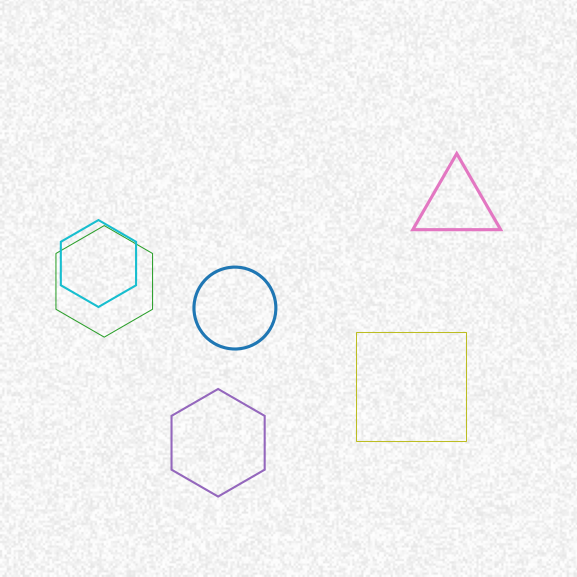[{"shape": "circle", "thickness": 1.5, "radius": 0.35, "center": [0.407, 0.466]}, {"shape": "hexagon", "thickness": 0.5, "radius": 0.48, "center": [0.181, 0.512]}, {"shape": "hexagon", "thickness": 1, "radius": 0.47, "center": [0.378, 0.232]}, {"shape": "triangle", "thickness": 1.5, "radius": 0.44, "center": [0.791, 0.645]}, {"shape": "square", "thickness": 0.5, "radius": 0.47, "center": [0.711, 0.33]}, {"shape": "hexagon", "thickness": 1, "radius": 0.38, "center": [0.17, 0.543]}]